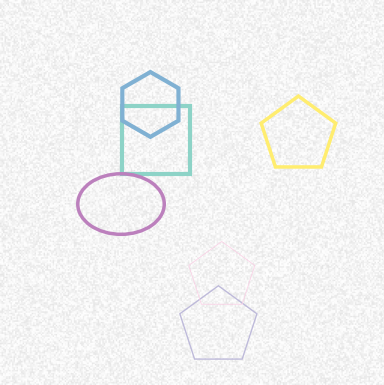[{"shape": "square", "thickness": 3, "radius": 0.44, "center": [0.405, 0.636]}, {"shape": "pentagon", "thickness": 1, "radius": 0.53, "center": [0.567, 0.152]}, {"shape": "hexagon", "thickness": 3, "radius": 0.42, "center": [0.391, 0.729]}, {"shape": "pentagon", "thickness": 0.5, "radius": 0.45, "center": [0.576, 0.283]}, {"shape": "oval", "thickness": 2.5, "radius": 0.56, "center": [0.314, 0.47]}, {"shape": "pentagon", "thickness": 2.5, "radius": 0.51, "center": [0.775, 0.649]}]